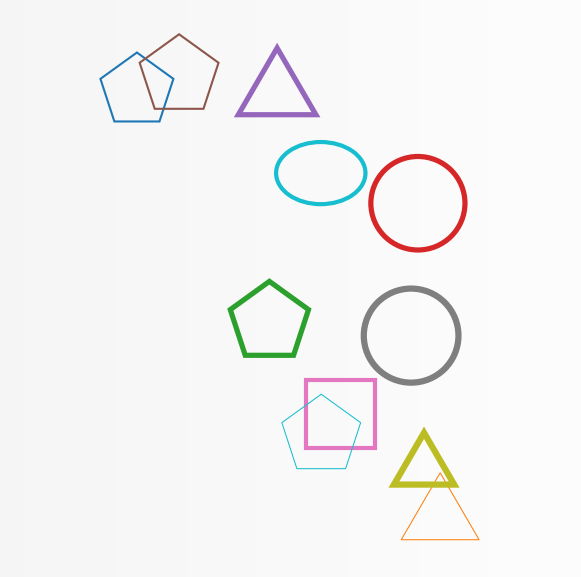[{"shape": "pentagon", "thickness": 1, "radius": 0.33, "center": [0.236, 0.842]}, {"shape": "triangle", "thickness": 0.5, "radius": 0.39, "center": [0.757, 0.103]}, {"shape": "pentagon", "thickness": 2.5, "radius": 0.35, "center": [0.463, 0.441]}, {"shape": "circle", "thickness": 2.5, "radius": 0.4, "center": [0.719, 0.647]}, {"shape": "triangle", "thickness": 2.5, "radius": 0.39, "center": [0.477, 0.839]}, {"shape": "pentagon", "thickness": 1, "radius": 0.36, "center": [0.308, 0.868]}, {"shape": "square", "thickness": 2, "radius": 0.29, "center": [0.586, 0.282]}, {"shape": "circle", "thickness": 3, "radius": 0.41, "center": [0.707, 0.418]}, {"shape": "triangle", "thickness": 3, "radius": 0.3, "center": [0.73, 0.19]}, {"shape": "pentagon", "thickness": 0.5, "radius": 0.36, "center": [0.553, 0.245]}, {"shape": "oval", "thickness": 2, "radius": 0.38, "center": [0.552, 0.699]}]